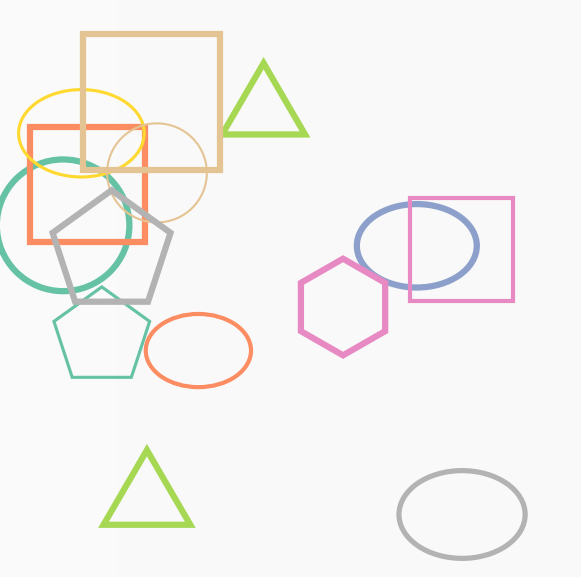[{"shape": "pentagon", "thickness": 1.5, "radius": 0.43, "center": [0.175, 0.416]}, {"shape": "circle", "thickness": 3, "radius": 0.57, "center": [0.109, 0.609]}, {"shape": "square", "thickness": 3, "radius": 0.49, "center": [0.15, 0.68]}, {"shape": "oval", "thickness": 2, "radius": 0.45, "center": [0.341, 0.392]}, {"shape": "oval", "thickness": 3, "radius": 0.52, "center": [0.717, 0.574]}, {"shape": "hexagon", "thickness": 3, "radius": 0.42, "center": [0.59, 0.468]}, {"shape": "square", "thickness": 2, "radius": 0.44, "center": [0.794, 0.567]}, {"shape": "triangle", "thickness": 3, "radius": 0.41, "center": [0.453, 0.807]}, {"shape": "triangle", "thickness": 3, "radius": 0.43, "center": [0.253, 0.134]}, {"shape": "oval", "thickness": 1.5, "radius": 0.54, "center": [0.14, 0.768]}, {"shape": "circle", "thickness": 1, "radius": 0.43, "center": [0.27, 0.7]}, {"shape": "square", "thickness": 3, "radius": 0.59, "center": [0.261, 0.823]}, {"shape": "oval", "thickness": 2.5, "radius": 0.54, "center": [0.795, 0.108]}, {"shape": "pentagon", "thickness": 3, "radius": 0.53, "center": [0.192, 0.563]}]